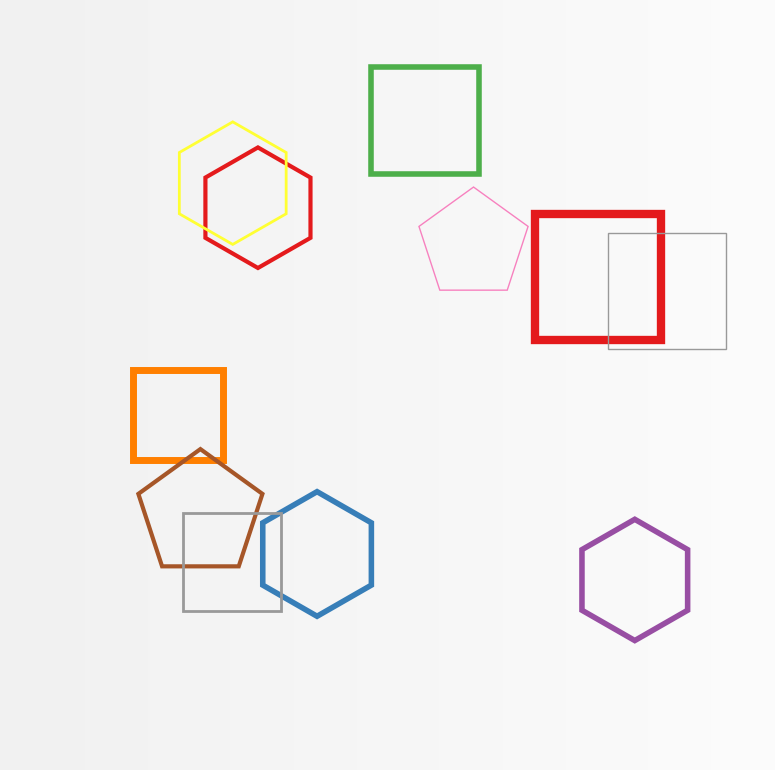[{"shape": "hexagon", "thickness": 1.5, "radius": 0.39, "center": [0.333, 0.73]}, {"shape": "square", "thickness": 3, "radius": 0.41, "center": [0.772, 0.64]}, {"shape": "hexagon", "thickness": 2, "radius": 0.4, "center": [0.409, 0.281]}, {"shape": "square", "thickness": 2, "radius": 0.35, "center": [0.549, 0.843]}, {"shape": "hexagon", "thickness": 2, "radius": 0.39, "center": [0.819, 0.247]}, {"shape": "square", "thickness": 2.5, "radius": 0.29, "center": [0.23, 0.461]}, {"shape": "hexagon", "thickness": 1, "radius": 0.4, "center": [0.3, 0.762]}, {"shape": "pentagon", "thickness": 1.5, "radius": 0.42, "center": [0.259, 0.333]}, {"shape": "pentagon", "thickness": 0.5, "radius": 0.37, "center": [0.611, 0.683]}, {"shape": "square", "thickness": 1, "radius": 0.32, "center": [0.299, 0.27]}, {"shape": "square", "thickness": 0.5, "radius": 0.38, "center": [0.861, 0.622]}]